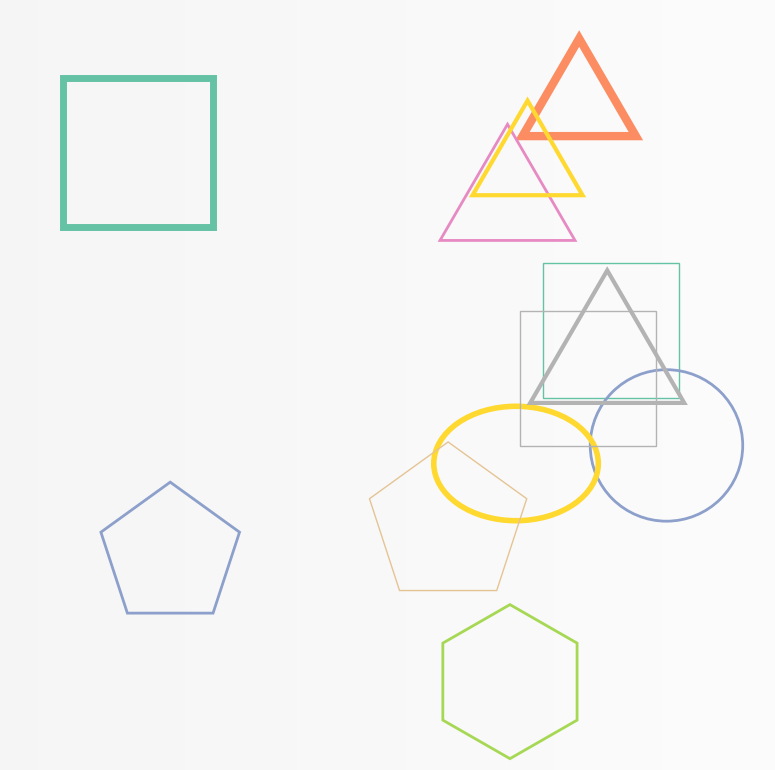[{"shape": "square", "thickness": 0.5, "radius": 0.44, "center": [0.788, 0.571]}, {"shape": "square", "thickness": 2.5, "radius": 0.48, "center": [0.178, 0.802]}, {"shape": "triangle", "thickness": 3, "radius": 0.42, "center": [0.747, 0.865]}, {"shape": "pentagon", "thickness": 1, "radius": 0.47, "center": [0.22, 0.28]}, {"shape": "circle", "thickness": 1, "radius": 0.49, "center": [0.86, 0.422]}, {"shape": "triangle", "thickness": 1, "radius": 0.5, "center": [0.655, 0.738]}, {"shape": "hexagon", "thickness": 1, "radius": 0.5, "center": [0.658, 0.115]}, {"shape": "triangle", "thickness": 1.5, "radius": 0.41, "center": [0.681, 0.787]}, {"shape": "oval", "thickness": 2, "radius": 0.53, "center": [0.666, 0.398]}, {"shape": "pentagon", "thickness": 0.5, "radius": 0.53, "center": [0.578, 0.319]}, {"shape": "triangle", "thickness": 1.5, "radius": 0.57, "center": [0.784, 0.534]}, {"shape": "square", "thickness": 0.5, "radius": 0.44, "center": [0.759, 0.508]}]